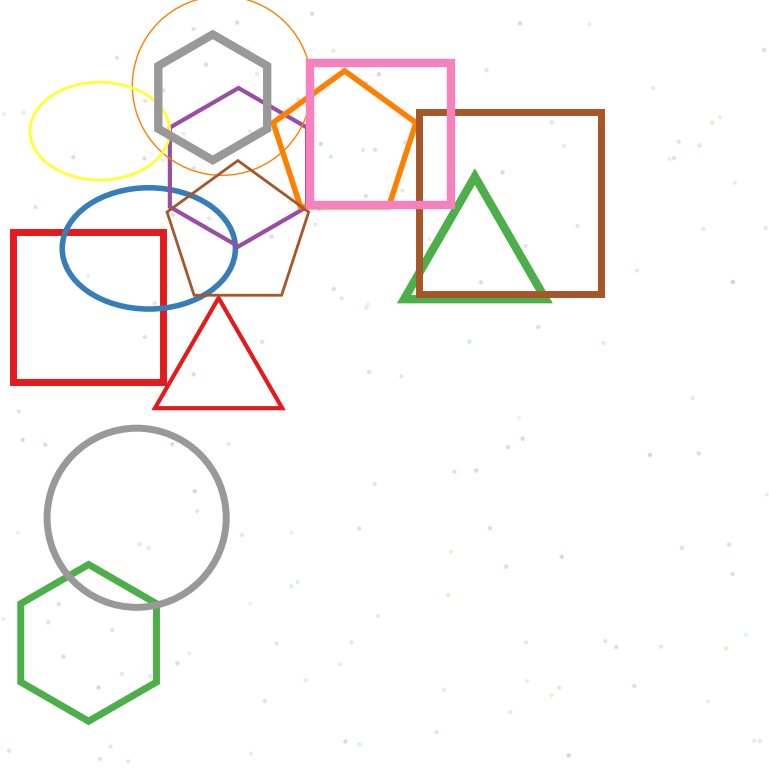[{"shape": "square", "thickness": 2.5, "radius": 0.49, "center": [0.114, 0.602]}, {"shape": "triangle", "thickness": 1.5, "radius": 0.48, "center": [0.284, 0.518]}, {"shape": "oval", "thickness": 2, "radius": 0.56, "center": [0.193, 0.677]}, {"shape": "hexagon", "thickness": 2.5, "radius": 0.51, "center": [0.115, 0.165]}, {"shape": "triangle", "thickness": 3, "radius": 0.53, "center": [0.617, 0.665]}, {"shape": "hexagon", "thickness": 1.5, "radius": 0.51, "center": [0.31, 0.783]}, {"shape": "pentagon", "thickness": 2, "radius": 0.49, "center": [0.448, 0.81]}, {"shape": "circle", "thickness": 0.5, "radius": 0.58, "center": [0.288, 0.889]}, {"shape": "oval", "thickness": 1, "radius": 0.45, "center": [0.13, 0.83]}, {"shape": "square", "thickness": 2.5, "radius": 0.59, "center": [0.663, 0.737]}, {"shape": "pentagon", "thickness": 1, "radius": 0.48, "center": [0.309, 0.695]}, {"shape": "square", "thickness": 3, "radius": 0.46, "center": [0.494, 0.826]}, {"shape": "circle", "thickness": 2.5, "radius": 0.58, "center": [0.177, 0.328]}, {"shape": "hexagon", "thickness": 3, "radius": 0.41, "center": [0.276, 0.874]}]